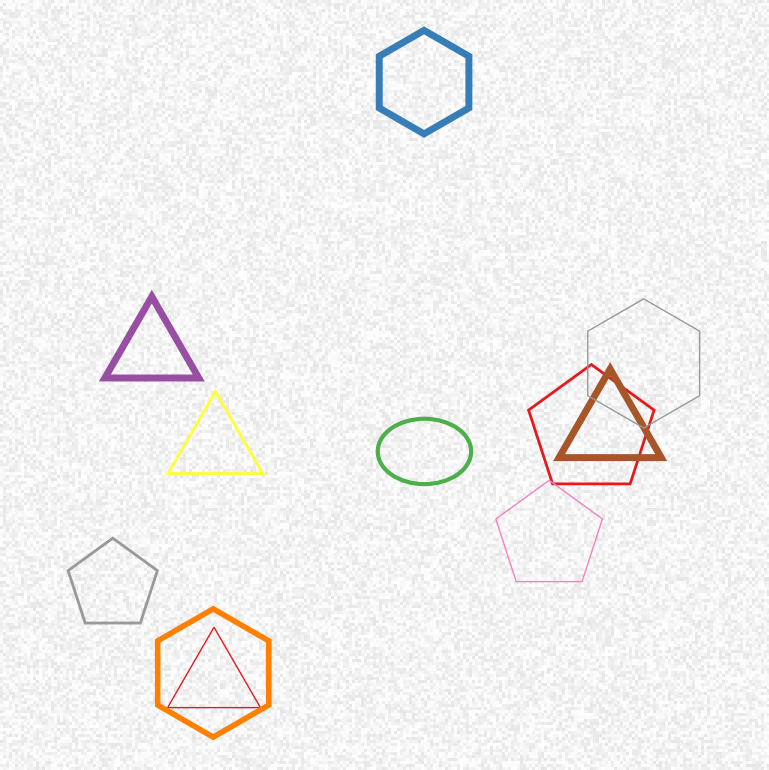[{"shape": "pentagon", "thickness": 1, "radius": 0.43, "center": [0.768, 0.441]}, {"shape": "triangle", "thickness": 0.5, "radius": 0.35, "center": [0.278, 0.116]}, {"shape": "hexagon", "thickness": 2.5, "radius": 0.34, "center": [0.551, 0.893]}, {"shape": "oval", "thickness": 1.5, "radius": 0.3, "center": [0.551, 0.414]}, {"shape": "triangle", "thickness": 2.5, "radius": 0.35, "center": [0.197, 0.544]}, {"shape": "hexagon", "thickness": 2, "radius": 0.42, "center": [0.277, 0.126]}, {"shape": "triangle", "thickness": 1, "radius": 0.35, "center": [0.28, 0.421]}, {"shape": "triangle", "thickness": 2.5, "radius": 0.38, "center": [0.792, 0.444]}, {"shape": "pentagon", "thickness": 0.5, "radius": 0.36, "center": [0.713, 0.304]}, {"shape": "pentagon", "thickness": 1, "radius": 0.3, "center": [0.146, 0.24]}, {"shape": "hexagon", "thickness": 0.5, "radius": 0.42, "center": [0.836, 0.528]}]